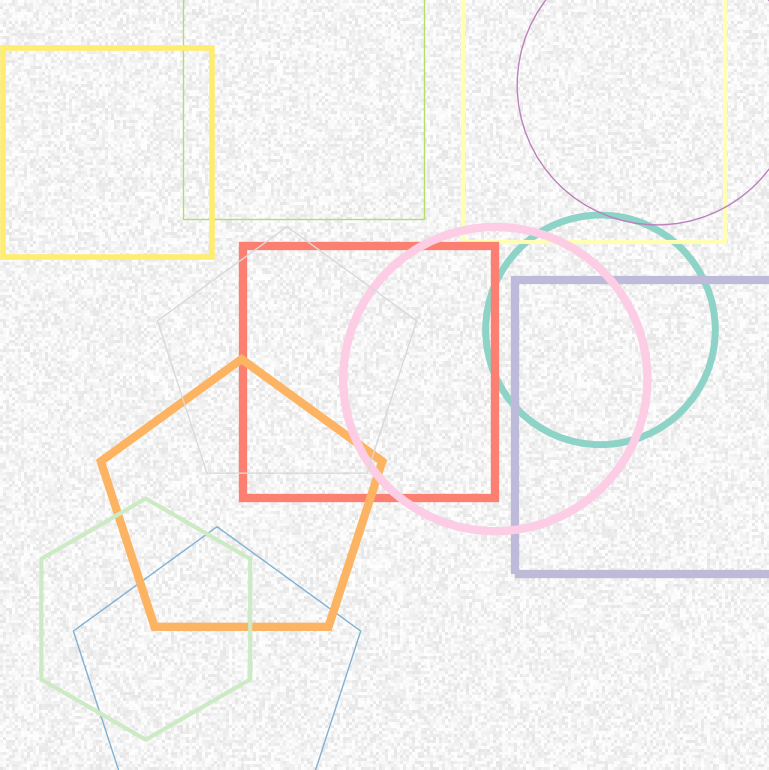[{"shape": "circle", "thickness": 2.5, "radius": 0.75, "center": [0.78, 0.572]}, {"shape": "square", "thickness": 1.5, "radius": 0.85, "center": [0.771, 0.855]}, {"shape": "square", "thickness": 3, "radius": 0.95, "center": [0.86, 0.445]}, {"shape": "square", "thickness": 3, "radius": 0.82, "center": [0.48, 0.517]}, {"shape": "pentagon", "thickness": 0.5, "radius": 0.98, "center": [0.282, 0.12]}, {"shape": "pentagon", "thickness": 3, "radius": 0.96, "center": [0.314, 0.341]}, {"shape": "square", "thickness": 0.5, "radius": 0.78, "center": [0.394, 0.873]}, {"shape": "circle", "thickness": 3, "radius": 0.99, "center": [0.643, 0.508]}, {"shape": "pentagon", "thickness": 0.5, "radius": 0.88, "center": [0.373, 0.529]}, {"shape": "circle", "thickness": 0.5, "radius": 0.91, "center": [0.854, 0.89]}, {"shape": "hexagon", "thickness": 1.5, "radius": 0.78, "center": [0.189, 0.196]}, {"shape": "square", "thickness": 2, "radius": 0.68, "center": [0.139, 0.801]}]